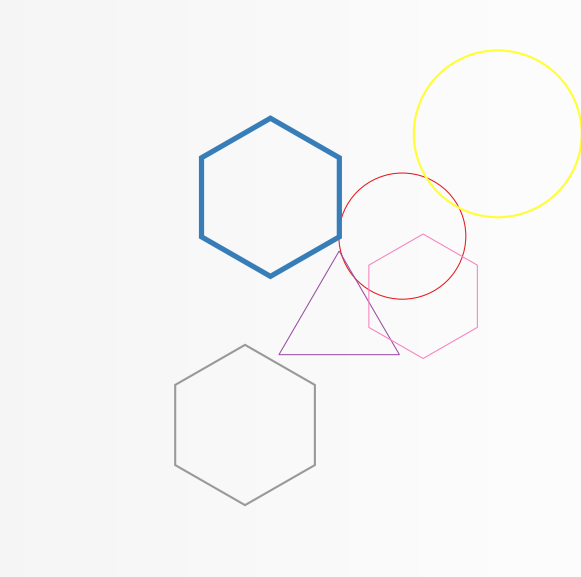[{"shape": "circle", "thickness": 0.5, "radius": 0.55, "center": [0.692, 0.59]}, {"shape": "hexagon", "thickness": 2.5, "radius": 0.68, "center": [0.465, 0.657]}, {"shape": "triangle", "thickness": 0.5, "radius": 0.6, "center": [0.584, 0.445]}, {"shape": "circle", "thickness": 1, "radius": 0.72, "center": [0.856, 0.767]}, {"shape": "hexagon", "thickness": 0.5, "radius": 0.54, "center": [0.728, 0.486]}, {"shape": "hexagon", "thickness": 1, "radius": 0.69, "center": [0.422, 0.263]}]